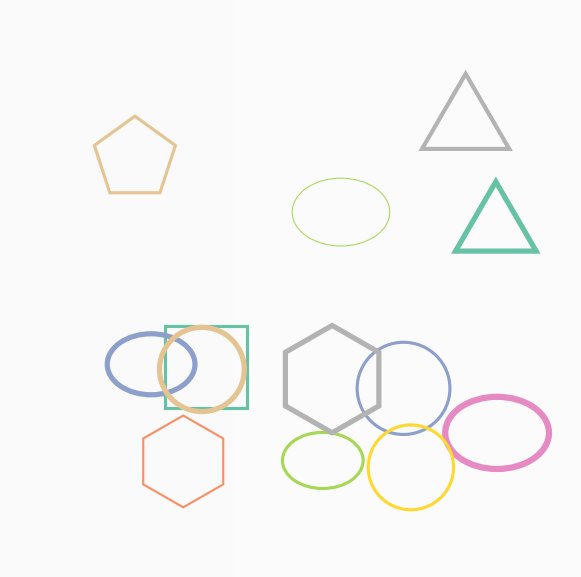[{"shape": "triangle", "thickness": 2.5, "radius": 0.4, "center": [0.853, 0.604]}, {"shape": "square", "thickness": 1.5, "radius": 0.35, "center": [0.354, 0.364]}, {"shape": "hexagon", "thickness": 1, "radius": 0.4, "center": [0.315, 0.2]}, {"shape": "oval", "thickness": 2.5, "radius": 0.38, "center": [0.26, 0.368]}, {"shape": "circle", "thickness": 1.5, "radius": 0.4, "center": [0.694, 0.327]}, {"shape": "oval", "thickness": 3, "radius": 0.45, "center": [0.855, 0.25]}, {"shape": "oval", "thickness": 1.5, "radius": 0.35, "center": [0.555, 0.202]}, {"shape": "oval", "thickness": 0.5, "radius": 0.42, "center": [0.587, 0.632]}, {"shape": "circle", "thickness": 1.5, "radius": 0.37, "center": [0.707, 0.19]}, {"shape": "pentagon", "thickness": 1.5, "radius": 0.37, "center": [0.232, 0.725]}, {"shape": "circle", "thickness": 2.5, "radius": 0.36, "center": [0.347, 0.359]}, {"shape": "triangle", "thickness": 2, "radius": 0.43, "center": [0.801, 0.785]}, {"shape": "hexagon", "thickness": 2.5, "radius": 0.46, "center": [0.571, 0.343]}]